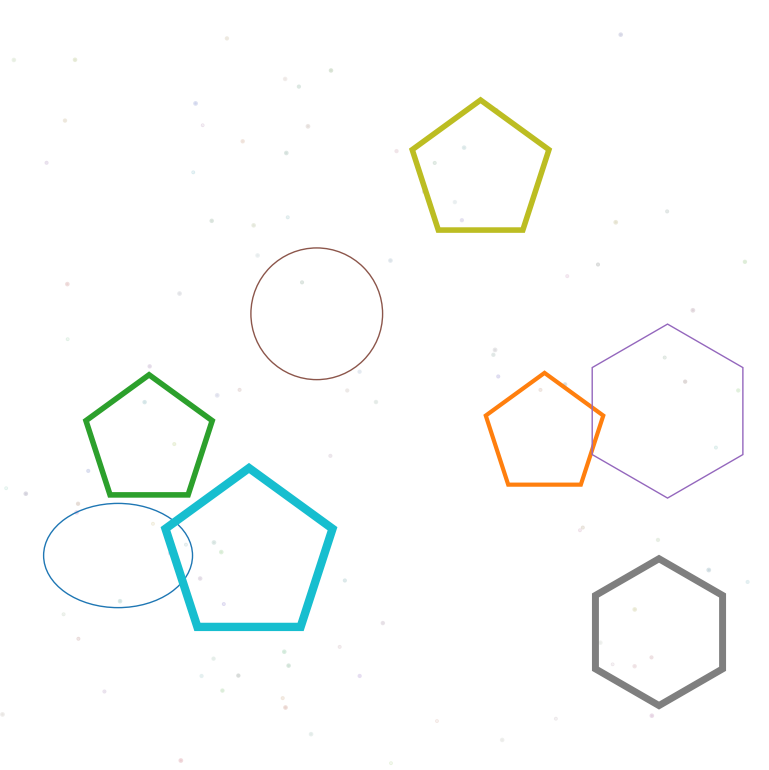[{"shape": "oval", "thickness": 0.5, "radius": 0.48, "center": [0.153, 0.279]}, {"shape": "pentagon", "thickness": 1.5, "radius": 0.4, "center": [0.707, 0.435]}, {"shape": "pentagon", "thickness": 2, "radius": 0.43, "center": [0.194, 0.427]}, {"shape": "hexagon", "thickness": 0.5, "radius": 0.56, "center": [0.867, 0.466]}, {"shape": "circle", "thickness": 0.5, "radius": 0.43, "center": [0.411, 0.592]}, {"shape": "hexagon", "thickness": 2.5, "radius": 0.48, "center": [0.856, 0.179]}, {"shape": "pentagon", "thickness": 2, "radius": 0.47, "center": [0.624, 0.777]}, {"shape": "pentagon", "thickness": 3, "radius": 0.57, "center": [0.323, 0.278]}]